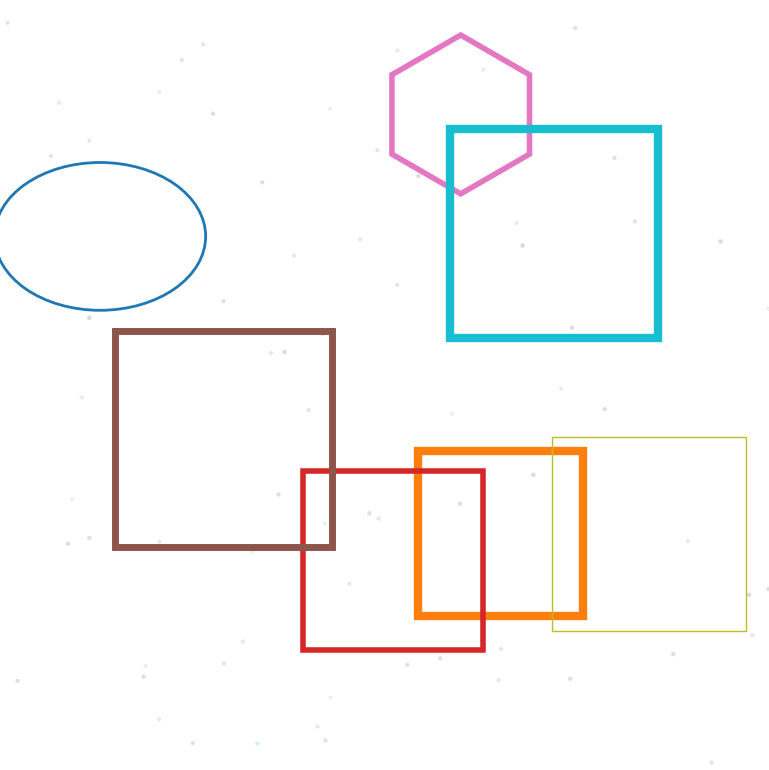[{"shape": "oval", "thickness": 1, "radius": 0.69, "center": [0.13, 0.693]}, {"shape": "square", "thickness": 3, "radius": 0.54, "center": [0.65, 0.307]}, {"shape": "square", "thickness": 2, "radius": 0.58, "center": [0.511, 0.272]}, {"shape": "square", "thickness": 2.5, "radius": 0.7, "center": [0.29, 0.43]}, {"shape": "hexagon", "thickness": 2, "radius": 0.52, "center": [0.598, 0.851]}, {"shape": "square", "thickness": 0.5, "radius": 0.63, "center": [0.842, 0.306]}, {"shape": "square", "thickness": 3, "radius": 0.68, "center": [0.72, 0.697]}]